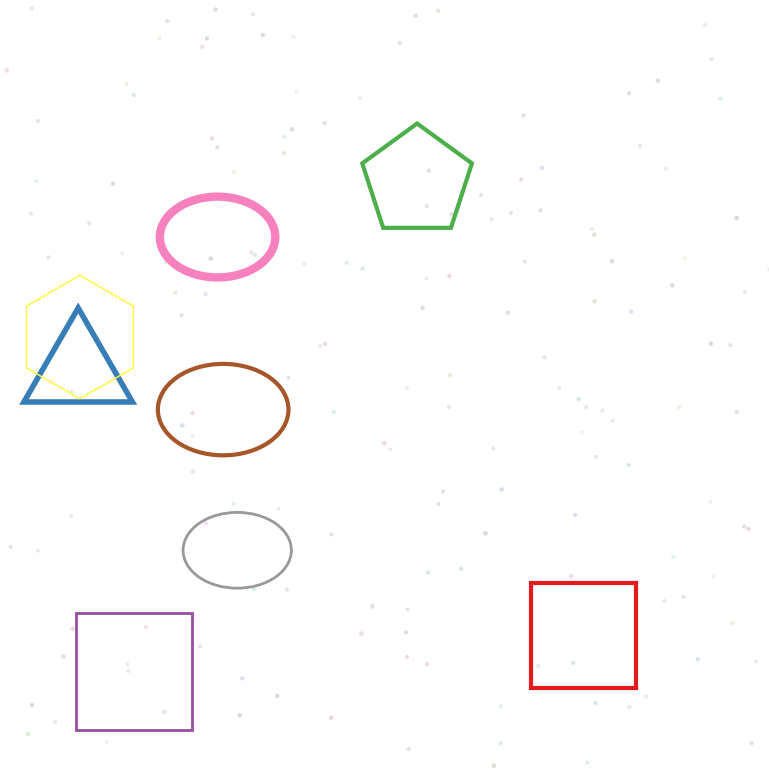[{"shape": "square", "thickness": 1.5, "radius": 0.34, "center": [0.758, 0.175]}, {"shape": "triangle", "thickness": 2, "radius": 0.41, "center": [0.102, 0.519]}, {"shape": "pentagon", "thickness": 1.5, "radius": 0.37, "center": [0.542, 0.765]}, {"shape": "square", "thickness": 1, "radius": 0.38, "center": [0.174, 0.128]}, {"shape": "hexagon", "thickness": 0.5, "radius": 0.4, "center": [0.104, 0.562]}, {"shape": "oval", "thickness": 1.5, "radius": 0.42, "center": [0.29, 0.468]}, {"shape": "oval", "thickness": 3, "radius": 0.37, "center": [0.283, 0.692]}, {"shape": "oval", "thickness": 1, "radius": 0.35, "center": [0.308, 0.285]}]